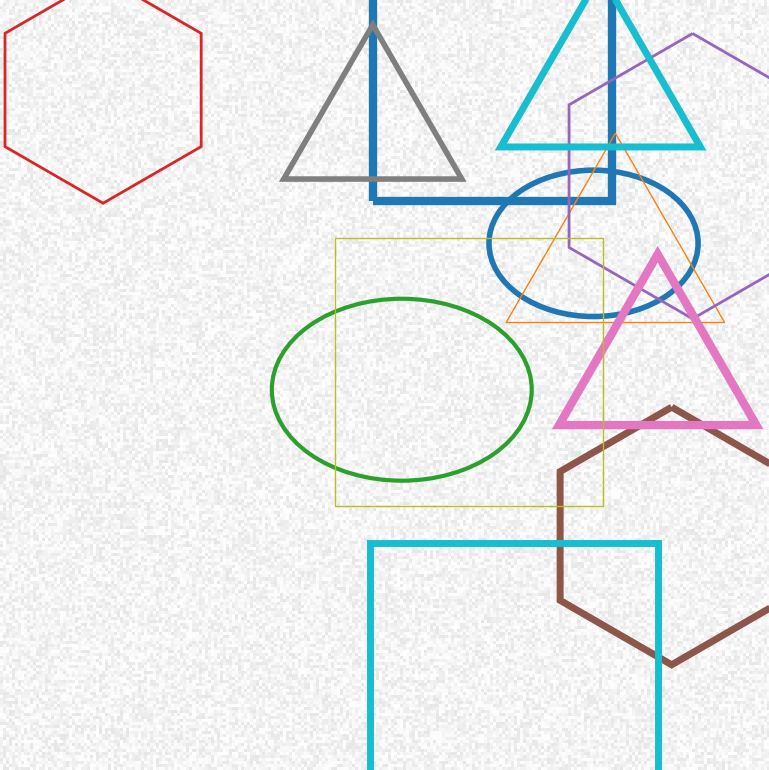[{"shape": "square", "thickness": 3, "radius": 0.78, "center": [0.64, 0.894]}, {"shape": "oval", "thickness": 2, "radius": 0.68, "center": [0.771, 0.684]}, {"shape": "triangle", "thickness": 0.5, "radius": 0.82, "center": [0.799, 0.663]}, {"shape": "oval", "thickness": 1.5, "radius": 0.84, "center": [0.522, 0.494]}, {"shape": "hexagon", "thickness": 1, "radius": 0.74, "center": [0.134, 0.883]}, {"shape": "hexagon", "thickness": 1, "radius": 0.93, "center": [0.899, 0.771]}, {"shape": "hexagon", "thickness": 2.5, "radius": 0.84, "center": [0.872, 0.304]}, {"shape": "triangle", "thickness": 3, "radius": 0.74, "center": [0.854, 0.522]}, {"shape": "triangle", "thickness": 2, "radius": 0.67, "center": [0.484, 0.834]}, {"shape": "square", "thickness": 0.5, "radius": 0.87, "center": [0.61, 0.516]}, {"shape": "square", "thickness": 2.5, "radius": 0.94, "center": [0.667, 0.108]}, {"shape": "triangle", "thickness": 2.5, "radius": 0.75, "center": [0.78, 0.884]}]